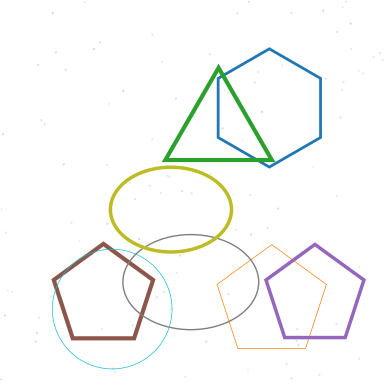[{"shape": "hexagon", "thickness": 2, "radius": 0.77, "center": [0.7, 0.72]}, {"shape": "pentagon", "thickness": 0.5, "radius": 0.75, "center": [0.706, 0.215]}, {"shape": "triangle", "thickness": 3, "radius": 0.8, "center": [0.568, 0.664]}, {"shape": "pentagon", "thickness": 2.5, "radius": 0.67, "center": [0.818, 0.231]}, {"shape": "pentagon", "thickness": 3, "radius": 0.68, "center": [0.269, 0.231]}, {"shape": "oval", "thickness": 1, "radius": 0.88, "center": [0.496, 0.267]}, {"shape": "oval", "thickness": 2.5, "radius": 0.79, "center": [0.444, 0.456]}, {"shape": "circle", "thickness": 0.5, "radius": 0.78, "center": [0.291, 0.197]}]